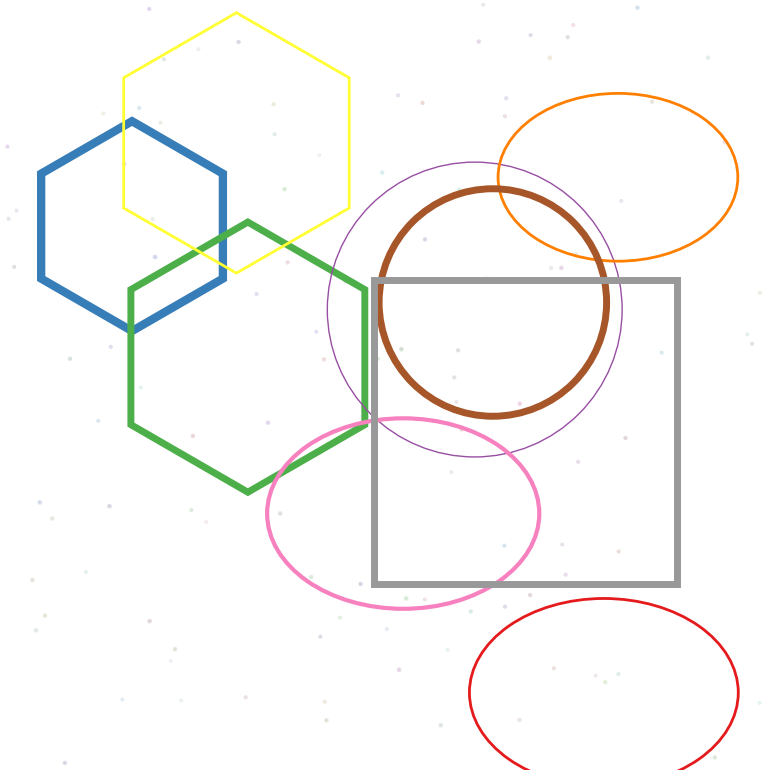[{"shape": "oval", "thickness": 1, "radius": 0.87, "center": [0.784, 0.101]}, {"shape": "hexagon", "thickness": 3, "radius": 0.68, "center": [0.171, 0.706]}, {"shape": "hexagon", "thickness": 2.5, "radius": 0.88, "center": [0.322, 0.536]}, {"shape": "circle", "thickness": 0.5, "radius": 0.96, "center": [0.617, 0.598]}, {"shape": "oval", "thickness": 1, "radius": 0.78, "center": [0.803, 0.77]}, {"shape": "hexagon", "thickness": 1, "radius": 0.85, "center": [0.307, 0.814]}, {"shape": "circle", "thickness": 2.5, "radius": 0.74, "center": [0.64, 0.607]}, {"shape": "oval", "thickness": 1.5, "radius": 0.88, "center": [0.524, 0.333]}, {"shape": "square", "thickness": 2.5, "radius": 0.99, "center": [0.683, 0.439]}]